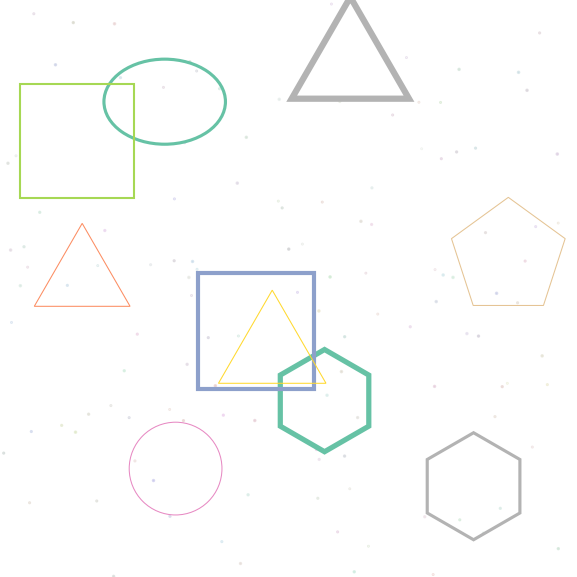[{"shape": "hexagon", "thickness": 2.5, "radius": 0.44, "center": [0.562, 0.305]}, {"shape": "oval", "thickness": 1.5, "radius": 0.53, "center": [0.285, 0.823]}, {"shape": "triangle", "thickness": 0.5, "radius": 0.48, "center": [0.142, 0.517]}, {"shape": "square", "thickness": 2, "radius": 0.5, "center": [0.443, 0.426]}, {"shape": "circle", "thickness": 0.5, "radius": 0.4, "center": [0.304, 0.188]}, {"shape": "square", "thickness": 1, "radius": 0.49, "center": [0.134, 0.754]}, {"shape": "triangle", "thickness": 0.5, "radius": 0.54, "center": [0.471, 0.389]}, {"shape": "pentagon", "thickness": 0.5, "radius": 0.52, "center": [0.88, 0.554]}, {"shape": "hexagon", "thickness": 1.5, "radius": 0.46, "center": [0.82, 0.157]}, {"shape": "triangle", "thickness": 3, "radius": 0.59, "center": [0.607, 0.887]}]